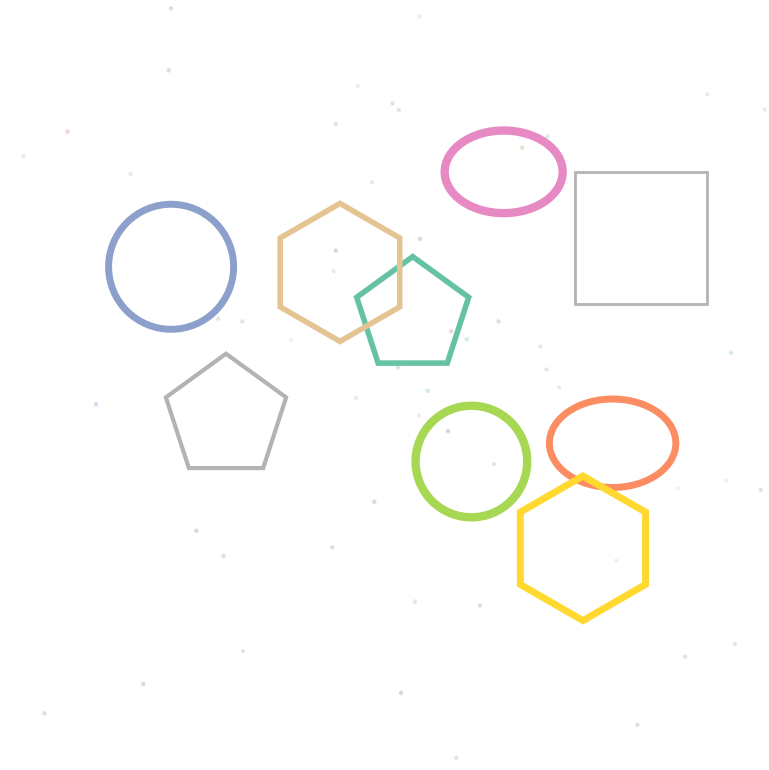[{"shape": "pentagon", "thickness": 2, "radius": 0.38, "center": [0.536, 0.59]}, {"shape": "oval", "thickness": 2.5, "radius": 0.41, "center": [0.796, 0.424]}, {"shape": "circle", "thickness": 2.5, "radius": 0.41, "center": [0.222, 0.654]}, {"shape": "oval", "thickness": 3, "radius": 0.38, "center": [0.654, 0.777]}, {"shape": "circle", "thickness": 3, "radius": 0.36, "center": [0.612, 0.401]}, {"shape": "hexagon", "thickness": 2.5, "radius": 0.47, "center": [0.757, 0.288]}, {"shape": "hexagon", "thickness": 2, "radius": 0.45, "center": [0.442, 0.646]}, {"shape": "pentagon", "thickness": 1.5, "radius": 0.41, "center": [0.294, 0.459]}, {"shape": "square", "thickness": 1, "radius": 0.43, "center": [0.833, 0.691]}]